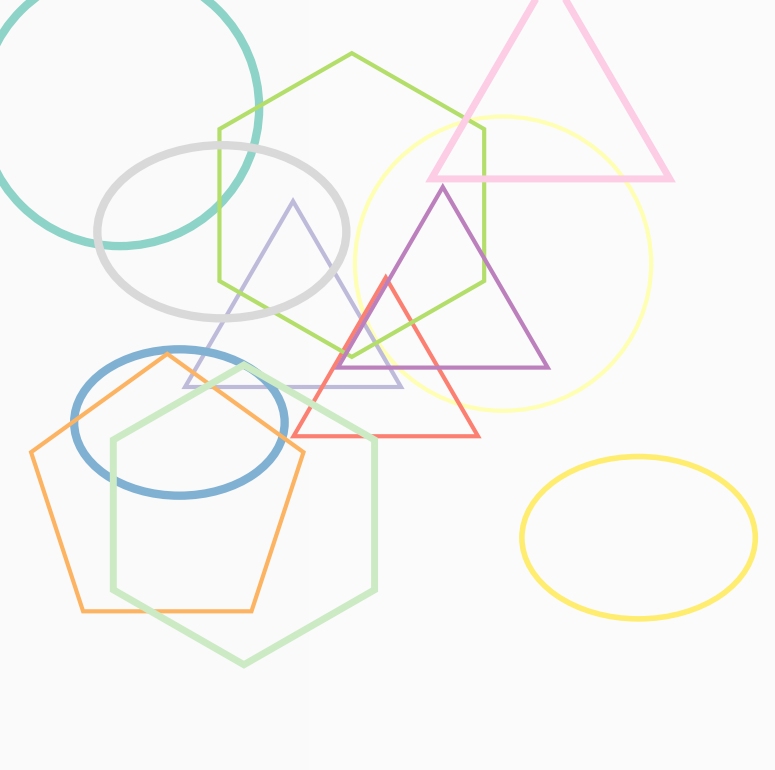[{"shape": "circle", "thickness": 3, "radius": 0.9, "center": [0.155, 0.86]}, {"shape": "circle", "thickness": 1.5, "radius": 0.96, "center": [0.649, 0.658]}, {"shape": "triangle", "thickness": 1.5, "radius": 0.8, "center": [0.378, 0.578]}, {"shape": "triangle", "thickness": 1.5, "radius": 0.69, "center": [0.498, 0.502]}, {"shape": "oval", "thickness": 3, "radius": 0.68, "center": [0.231, 0.451]}, {"shape": "pentagon", "thickness": 1.5, "radius": 0.92, "center": [0.216, 0.356]}, {"shape": "hexagon", "thickness": 1.5, "radius": 0.99, "center": [0.454, 0.734]}, {"shape": "triangle", "thickness": 2.5, "radius": 0.89, "center": [0.71, 0.857]}, {"shape": "oval", "thickness": 3, "radius": 0.8, "center": [0.286, 0.699]}, {"shape": "triangle", "thickness": 1.5, "radius": 0.78, "center": [0.571, 0.601]}, {"shape": "hexagon", "thickness": 2.5, "radius": 0.97, "center": [0.315, 0.331]}, {"shape": "oval", "thickness": 2, "radius": 0.75, "center": [0.824, 0.302]}]